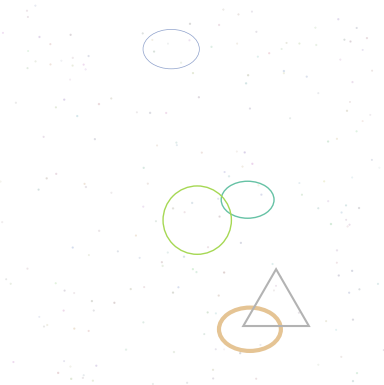[{"shape": "oval", "thickness": 1, "radius": 0.34, "center": [0.643, 0.481]}, {"shape": "oval", "thickness": 0.5, "radius": 0.37, "center": [0.445, 0.872]}, {"shape": "circle", "thickness": 1, "radius": 0.44, "center": [0.512, 0.428]}, {"shape": "oval", "thickness": 3, "radius": 0.4, "center": [0.649, 0.145]}, {"shape": "triangle", "thickness": 1.5, "radius": 0.49, "center": [0.717, 0.202]}]